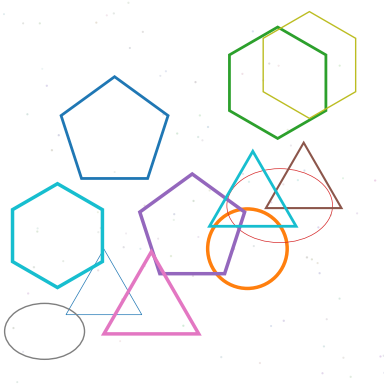[{"shape": "pentagon", "thickness": 2, "radius": 0.73, "center": [0.298, 0.655]}, {"shape": "triangle", "thickness": 0.5, "radius": 0.57, "center": [0.27, 0.239]}, {"shape": "circle", "thickness": 2.5, "radius": 0.52, "center": [0.643, 0.354]}, {"shape": "hexagon", "thickness": 2, "radius": 0.72, "center": [0.721, 0.785]}, {"shape": "oval", "thickness": 0.5, "radius": 0.69, "center": [0.727, 0.466]}, {"shape": "pentagon", "thickness": 2.5, "radius": 0.72, "center": [0.499, 0.405]}, {"shape": "triangle", "thickness": 1.5, "radius": 0.57, "center": [0.789, 0.516]}, {"shape": "triangle", "thickness": 2.5, "radius": 0.71, "center": [0.393, 0.204]}, {"shape": "oval", "thickness": 1, "radius": 0.52, "center": [0.116, 0.139]}, {"shape": "hexagon", "thickness": 1, "radius": 0.69, "center": [0.804, 0.831]}, {"shape": "hexagon", "thickness": 2.5, "radius": 0.67, "center": [0.149, 0.388]}, {"shape": "triangle", "thickness": 2, "radius": 0.65, "center": [0.657, 0.477]}]